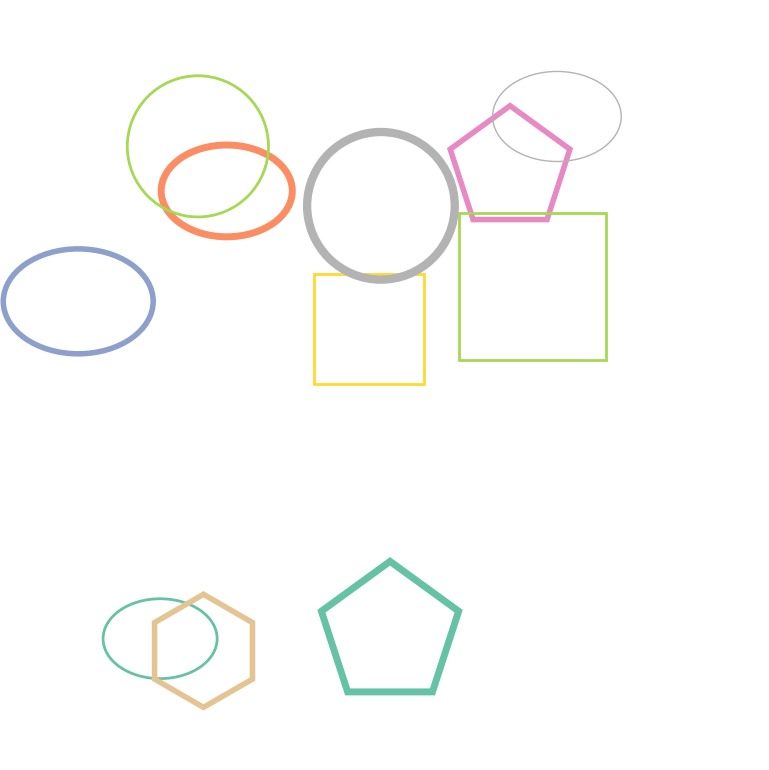[{"shape": "oval", "thickness": 1, "radius": 0.37, "center": [0.208, 0.171]}, {"shape": "pentagon", "thickness": 2.5, "radius": 0.47, "center": [0.507, 0.177]}, {"shape": "oval", "thickness": 2.5, "radius": 0.43, "center": [0.294, 0.752]}, {"shape": "oval", "thickness": 2, "radius": 0.49, "center": [0.102, 0.609]}, {"shape": "pentagon", "thickness": 2, "radius": 0.41, "center": [0.662, 0.781]}, {"shape": "square", "thickness": 1, "radius": 0.48, "center": [0.691, 0.628]}, {"shape": "circle", "thickness": 1, "radius": 0.46, "center": [0.257, 0.81]}, {"shape": "square", "thickness": 1, "radius": 0.36, "center": [0.479, 0.572]}, {"shape": "hexagon", "thickness": 2, "radius": 0.37, "center": [0.264, 0.155]}, {"shape": "oval", "thickness": 0.5, "radius": 0.42, "center": [0.723, 0.849]}, {"shape": "circle", "thickness": 3, "radius": 0.48, "center": [0.495, 0.733]}]